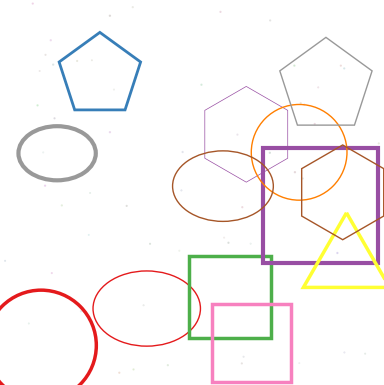[{"shape": "oval", "thickness": 1, "radius": 0.7, "center": [0.381, 0.199]}, {"shape": "circle", "thickness": 2.5, "radius": 0.72, "center": [0.107, 0.103]}, {"shape": "pentagon", "thickness": 2, "radius": 0.56, "center": [0.259, 0.805]}, {"shape": "square", "thickness": 2.5, "radius": 0.53, "center": [0.598, 0.229]}, {"shape": "square", "thickness": 3, "radius": 0.74, "center": [0.832, 0.466]}, {"shape": "hexagon", "thickness": 0.5, "radius": 0.62, "center": [0.64, 0.651]}, {"shape": "circle", "thickness": 1, "radius": 0.62, "center": [0.777, 0.604]}, {"shape": "triangle", "thickness": 2.5, "radius": 0.65, "center": [0.9, 0.318]}, {"shape": "hexagon", "thickness": 1, "radius": 0.62, "center": [0.89, 0.5]}, {"shape": "oval", "thickness": 1, "radius": 0.65, "center": [0.579, 0.517]}, {"shape": "square", "thickness": 2.5, "radius": 0.51, "center": [0.653, 0.109]}, {"shape": "oval", "thickness": 3, "radius": 0.5, "center": [0.148, 0.602]}, {"shape": "pentagon", "thickness": 1, "radius": 0.63, "center": [0.847, 0.777]}]